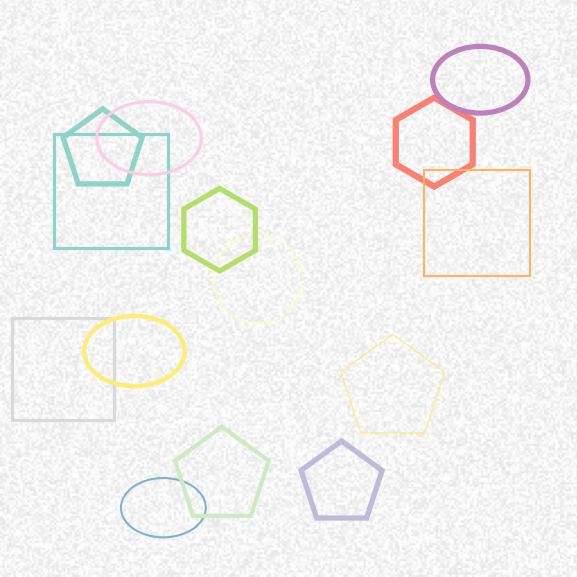[{"shape": "pentagon", "thickness": 2.5, "radius": 0.36, "center": [0.178, 0.739]}, {"shape": "square", "thickness": 1.5, "radius": 0.49, "center": [0.193, 0.668]}, {"shape": "circle", "thickness": 0.5, "radius": 0.39, "center": [0.447, 0.516]}, {"shape": "pentagon", "thickness": 2.5, "radius": 0.37, "center": [0.591, 0.162]}, {"shape": "hexagon", "thickness": 3, "radius": 0.38, "center": [0.752, 0.753]}, {"shape": "oval", "thickness": 1, "radius": 0.37, "center": [0.283, 0.12]}, {"shape": "square", "thickness": 1, "radius": 0.46, "center": [0.826, 0.614]}, {"shape": "hexagon", "thickness": 2.5, "radius": 0.36, "center": [0.38, 0.601]}, {"shape": "oval", "thickness": 1.5, "radius": 0.45, "center": [0.258, 0.76]}, {"shape": "square", "thickness": 1.5, "radius": 0.44, "center": [0.109, 0.36]}, {"shape": "oval", "thickness": 2.5, "radius": 0.41, "center": [0.832, 0.861]}, {"shape": "pentagon", "thickness": 2, "radius": 0.43, "center": [0.384, 0.175]}, {"shape": "oval", "thickness": 2, "radius": 0.43, "center": [0.233, 0.391]}, {"shape": "pentagon", "thickness": 0.5, "radius": 0.47, "center": [0.68, 0.326]}]